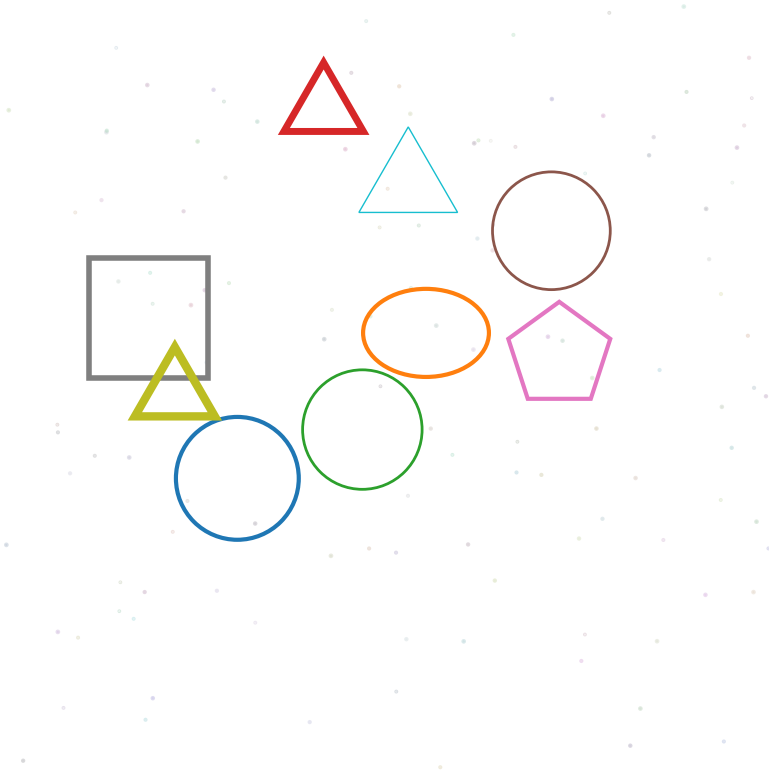[{"shape": "circle", "thickness": 1.5, "radius": 0.4, "center": [0.308, 0.379]}, {"shape": "oval", "thickness": 1.5, "radius": 0.41, "center": [0.553, 0.568]}, {"shape": "circle", "thickness": 1, "radius": 0.39, "center": [0.471, 0.442]}, {"shape": "triangle", "thickness": 2.5, "radius": 0.3, "center": [0.42, 0.859]}, {"shape": "circle", "thickness": 1, "radius": 0.38, "center": [0.716, 0.7]}, {"shape": "pentagon", "thickness": 1.5, "radius": 0.35, "center": [0.726, 0.538]}, {"shape": "square", "thickness": 2, "radius": 0.39, "center": [0.193, 0.587]}, {"shape": "triangle", "thickness": 3, "radius": 0.3, "center": [0.227, 0.489]}, {"shape": "triangle", "thickness": 0.5, "radius": 0.37, "center": [0.53, 0.761]}]